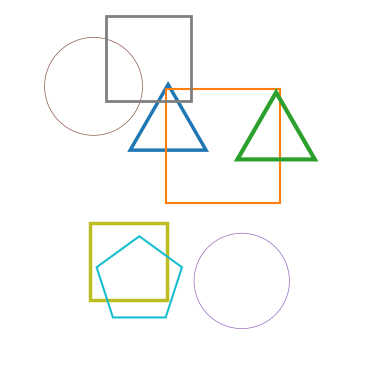[{"shape": "triangle", "thickness": 2.5, "radius": 0.57, "center": [0.437, 0.667]}, {"shape": "square", "thickness": 1.5, "radius": 0.74, "center": [0.579, 0.62]}, {"shape": "triangle", "thickness": 3, "radius": 0.58, "center": [0.717, 0.644]}, {"shape": "circle", "thickness": 0.5, "radius": 0.62, "center": [0.628, 0.27]}, {"shape": "circle", "thickness": 0.5, "radius": 0.64, "center": [0.243, 0.776]}, {"shape": "square", "thickness": 2, "radius": 0.56, "center": [0.386, 0.848]}, {"shape": "square", "thickness": 2.5, "radius": 0.5, "center": [0.334, 0.322]}, {"shape": "pentagon", "thickness": 1.5, "radius": 0.58, "center": [0.362, 0.27]}]